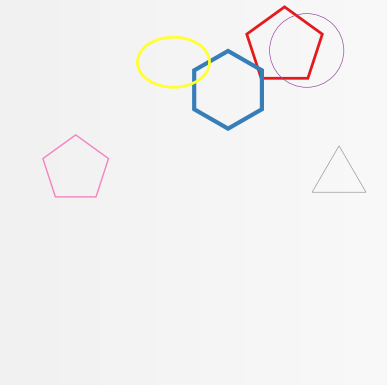[{"shape": "pentagon", "thickness": 2, "radius": 0.51, "center": [0.734, 0.88]}, {"shape": "hexagon", "thickness": 3, "radius": 0.5, "center": [0.589, 0.767]}, {"shape": "circle", "thickness": 0.5, "radius": 0.48, "center": [0.791, 0.869]}, {"shape": "oval", "thickness": 2, "radius": 0.46, "center": [0.448, 0.838]}, {"shape": "pentagon", "thickness": 1, "radius": 0.45, "center": [0.195, 0.561]}, {"shape": "triangle", "thickness": 0.5, "radius": 0.4, "center": [0.875, 0.541]}]